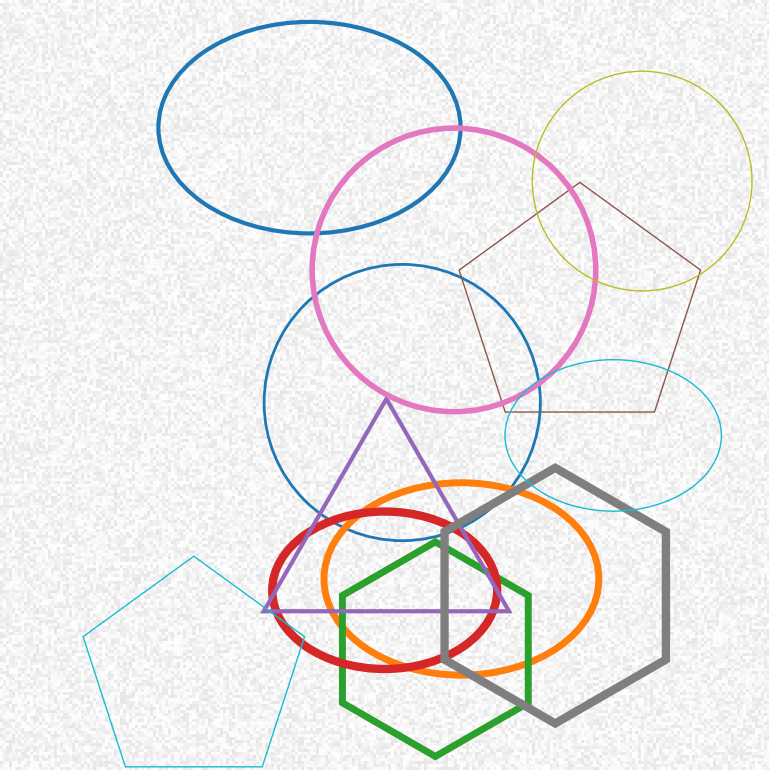[{"shape": "oval", "thickness": 1.5, "radius": 0.98, "center": [0.402, 0.834]}, {"shape": "circle", "thickness": 1, "radius": 0.9, "center": [0.522, 0.477]}, {"shape": "oval", "thickness": 2.5, "radius": 0.89, "center": [0.599, 0.248]}, {"shape": "hexagon", "thickness": 2.5, "radius": 0.7, "center": [0.565, 0.157]}, {"shape": "oval", "thickness": 3, "radius": 0.73, "center": [0.5, 0.233]}, {"shape": "triangle", "thickness": 1.5, "radius": 0.92, "center": [0.502, 0.298]}, {"shape": "pentagon", "thickness": 0.5, "radius": 0.82, "center": [0.753, 0.598]}, {"shape": "circle", "thickness": 2, "radius": 0.92, "center": [0.59, 0.649]}, {"shape": "hexagon", "thickness": 3, "radius": 0.83, "center": [0.721, 0.226]}, {"shape": "circle", "thickness": 0.5, "radius": 0.71, "center": [0.834, 0.765]}, {"shape": "pentagon", "thickness": 0.5, "radius": 0.76, "center": [0.252, 0.126]}, {"shape": "oval", "thickness": 0.5, "radius": 0.7, "center": [0.796, 0.435]}]